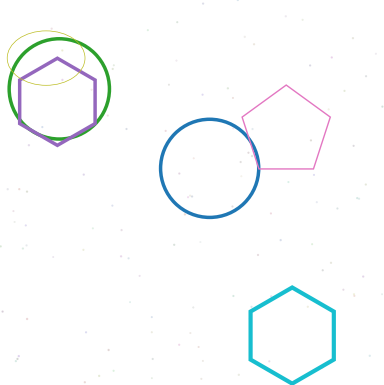[{"shape": "circle", "thickness": 2.5, "radius": 0.64, "center": [0.545, 0.563]}, {"shape": "circle", "thickness": 2.5, "radius": 0.65, "center": [0.154, 0.769]}, {"shape": "hexagon", "thickness": 2.5, "radius": 0.57, "center": [0.149, 0.736]}, {"shape": "pentagon", "thickness": 1, "radius": 0.6, "center": [0.743, 0.659]}, {"shape": "oval", "thickness": 0.5, "radius": 0.51, "center": [0.12, 0.849]}, {"shape": "hexagon", "thickness": 3, "radius": 0.62, "center": [0.759, 0.128]}]